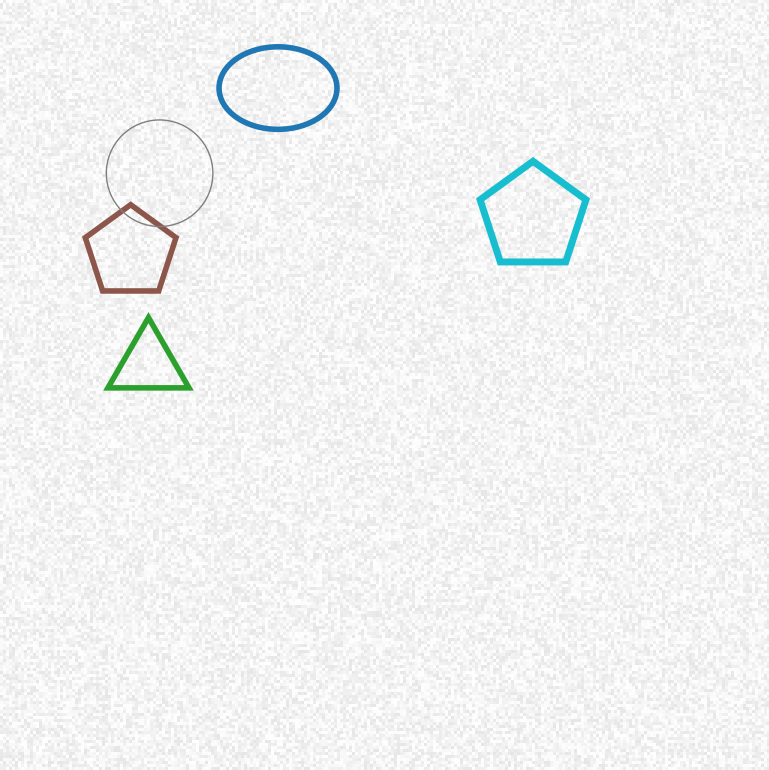[{"shape": "oval", "thickness": 2, "radius": 0.38, "center": [0.361, 0.886]}, {"shape": "triangle", "thickness": 2, "radius": 0.3, "center": [0.193, 0.527]}, {"shape": "pentagon", "thickness": 2, "radius": 0.31, "center": [0.17, 0.672]}, {"shape": "circle", "thickness": 0.5, "radius": 0.35, "center": [0.207, 0.775]}, {"shape": "pentagon", "thickness": 2.5, "radius": 0.36, "center": [0.692, 0.718]}]